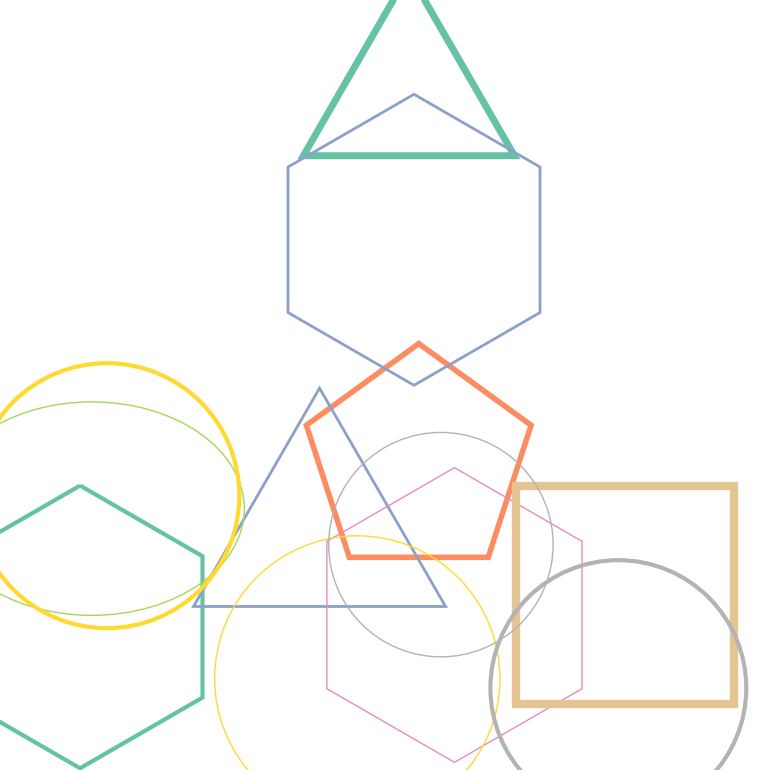[{"shape": "hexagon", "thickness": 1.5, "radius": 0.92, "center": [0.104, 0.186]}, {"shape": "triangle", "thickness": 2.5, "radius": 0.79, "center": [0.531, 0.877]}, {"shape": "pentagon", "thickness": 2, "radius": 0.77, "center": [0.544, 0.4]}, {"shape": "triangle", "thickness": 1, "radius": 0.95, "center": [0.415, 0.307]}, {"shape": "hexagon", "thickness": 1, "radius": 0.94, "center": [0.538, 0.689]}, {"shape": "hexagon", "thickness": 0.5, "radius": 0.96, "center": [0.59, 0.201]}, {"shape": "oval", "thickness": 0.5, "radius": 0.99, "center": [0.119, 0.339]}, {"shape": "circle", "thickness": 0.5, "radius": 0.93, "center": [0.464, 0.119]}, {"shape": "circle", "thickness": 1.5, "radius": 0.86, "center": [0.139, 0.356]}, {"shape": "square", "thickness": 3, "radius": 0.71, "center": [0.812, 0.227]}, {"shape": "circle", "thickness": 1.5, "radius": 0.83, "center": [0.803, 0.106]}, {"shape": "circle", "thickness": 0.5, "radius": 0.73, "center": [0.573, 0.293]}]